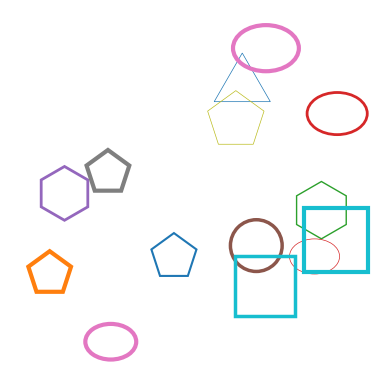[{"shape": "pentagon", "thickness": 1.5, "radius": 0.31, "center": [0.452, 0.333]}, {"shape": "triangle", "thickness": 0.5, "radius": 0.42, "center": [0.629, 0.778]}, {"shape": "pentagon", "thickness": 3, "radius": 0.29, "center": [0.129, 0.289]}, {"shape": "hexagon", "thickness": 1, "radius": 0.37, "center": [0.835, 0.454]}, {"shape": "oval", "thickness": 0.5, "radius": 0.33, "center": [0.817, 0.334]}, {"shape": "oval", "thickness": 2, "radius": 0.39, "center": [0.876, 0.705]}, {"shape": "hexagon", "thickness": 2, "radius": 0.35, "center": [0.168, 0.498]}, {"shape": "circle", "thickness": 2.5, "radius": 0.34, "center": [0.666, 0.362]}, {"shape": "oval", "thickness": 3, "radius": 0.33, "center": [0.288, 0.112]}, {"shape": "oval", "thickness": 3, "radius": 0.43, "center": [0.691, 0.875]}, {"shape": "pentagon", "thickness": 3, "radius": 0.29, "center": [0.28, 0.552]}, {"shape": "pentagon", "thickness": 0.5, "radius": 0.38, "center": [0.613, 0.688]}, {"shape": "square", "thickness": 3, "radius": 0.42, "center": [0.874, 0.378]}, {"shape": "square", "thickness": 2.5, "radius": 0.39, "center": [0.689, 0.257]}]